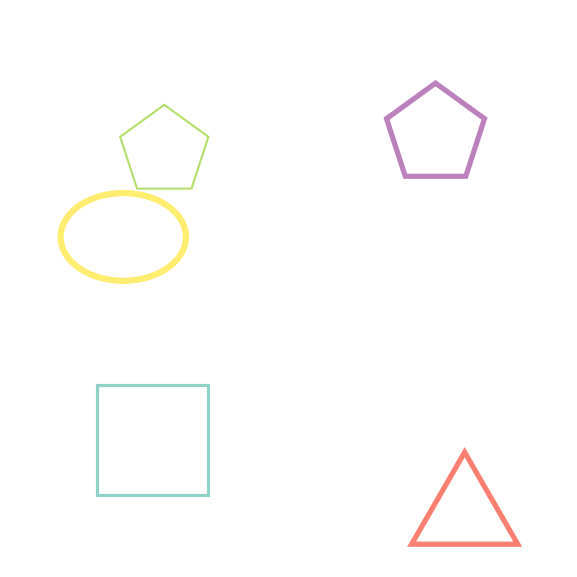[{"shape": "square", "thickness": 1.5, "radius": 0.48, "center": [0.264, 0.237]}, {"shape": "triangle", "thickness": 2.5, "radius": 0.53, "center": [0.805, 0.11]}, {"shape": "pentagon", "thickness": 1, "radius": 0.4, "center": [0.284, 0.737]}, {"shape": "pentagon", "thickness": 2.5, "radius": 0.45, "center": [0.754, 0.766]}, {"shape": "oval", "thickness": 3, "radius": 0.54, "center": [0.213, 0.589]}]